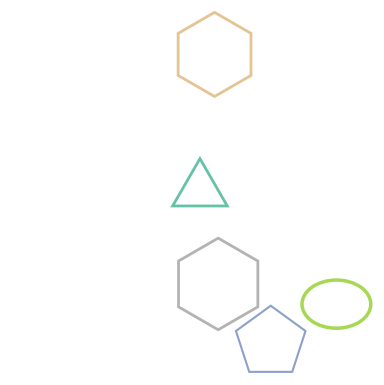[{"shape": "triangle", "thickness": 2, "radius": 0.41, "center": [0.519, 0.506]}, {"shape": "pentagon", "thickness": 1.5, "radius": 0.47, "center": [0.703, 0.111]}, {"shape": "oval", "thickness": 2.5, "radius": 0.45, "center": [0.874, 0.21]}, {"shape": "hexagon", "thickness": 2, "radius": 0.55, "center": [0.557, 0.859]}, {"shape": "hexagon", "thickness": 2, "radius": 0.59, "center": [0.567, 0.262]}]